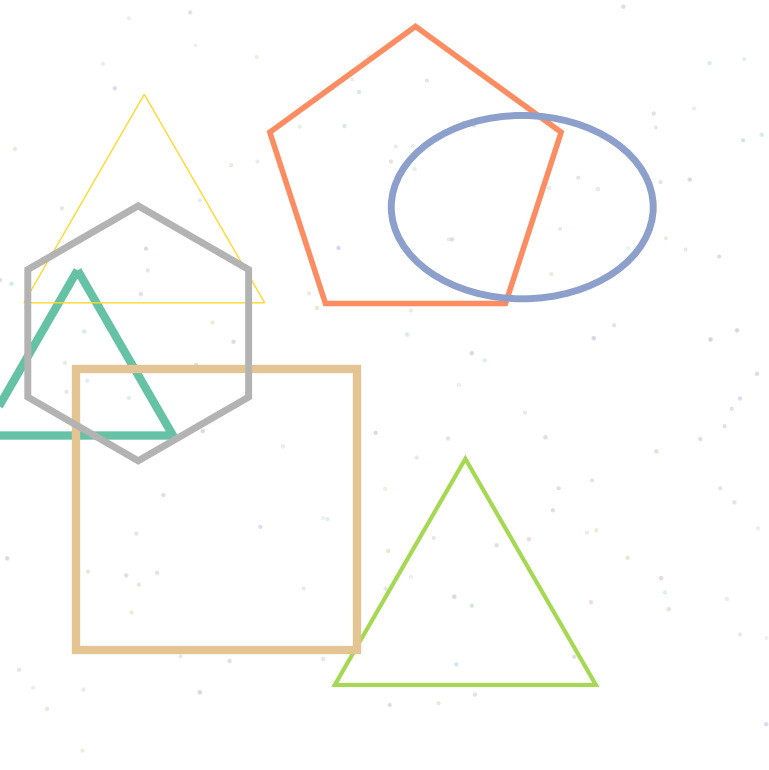[{"shape": "triangle", "thickness": 3, "radius": 0.72, "center": [0.101, 0.506]}, {"shape": "pentagon", "thickness": 2, "radius": 0.99, "center": [0.54, 0.767]}, {"shape": "oval", "thickness": 2.5, "radius": 0.85, "center": [0.678, 0.731]}, {"shape": "triangle", "thickness": 1.5, "radius": 0.98, "center": [0.604, 0.208]}, {"shape": "triangle", "thickness": 0.5, "radius": 0.9, "center": [0.187, 0.697]}, {"shape": "square", "thickness": 3, "radius": 0.92, "center": [0.281, 0.338]}, {"shape": "hexagon", "thickness": 2.5, "radius": 0.83, "center": [0.179, 0.567]}]